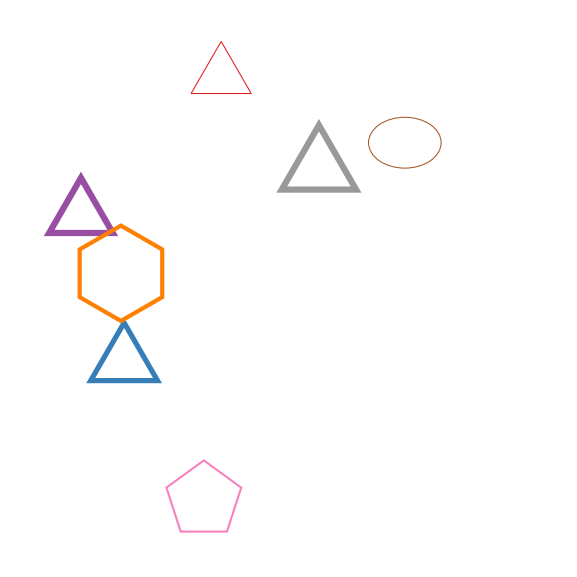[{"shape": "triangle", "thickness": 0.5, "radius": 0.3, "center": [0.383, 0.867]}, {"shape": "triangle", "thickness": 2.5, "radius": 0.33, "center": [0.215, 0.373]}, {"shape": "triangle", "thickness": 3, "radius": 0.32, "center": [0.14, 0.628]}, {"shape": "hexagon", "thickness": 2, "radius": 0.41, "center": [0.209, 0.526]}, {"shape": "oval", "thickness": 0.5, "radius": 0.31, "center": [0.701, 0.752]}, {"shape": "pentagon", "thickness": 1, "radius": 0.34, "center": [0.353, 0.134]}, {"shape": "triangle", "thickness": 3, "radius": 0.37, "center": [0.552, 0.708]}]